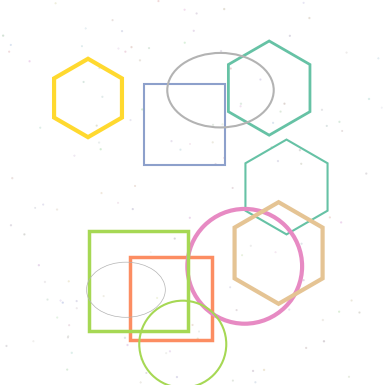[{"shape": "hexagon", "thickness": 2, "radius": 0.61, "center": [0.699, 0.771]}, {"shape": "hexagon", "thickness": 1.5, "radius": 0.62, "center": [0.744, 0.514]}, {"shape": "square", "thickness": 2.5, "radius": 0.54, "center": [0.444, 0.224]}, {"shape": "square", "thickness": 1.5, "radius": 0.52, "center": [0.479, 0.676]}, {"shape": "circle", "thickness": 3, "radius": 0.75, "center": [0.636, 0.308]}, {"shape": "circle", "thickness": 1.5, "radius": 0.56, "center": [0.475, 0.106]}, {"shape": "square", "thickness": 2.5, "radius": 0.65, "center": [0.36, 0.269]}, {"shape": "hexagon", "thickness": 3, "radius": 0.51, "center": [0.229, 0.746]}, {"shape": "hexagon", "thickness": 3, "radius": 0.66, "center": [0.724, 0.343]}, {"shape": "oval", "thickness": 1.5, "radius": 0.69, "center": [0.573, 0.766]}, {"shape": "oval", "thickness": 0.5, "radius": 0.51, "center": [0.327, 0.247]}]